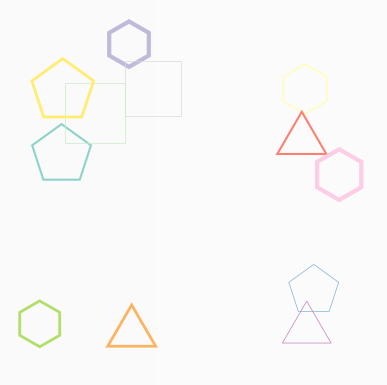[{"shape": "pentagon", "thickness": 1.5, "radius": 0.4, "center": [0.159, 0.598]}, {"shape": "hexagon", "thickness": 1, "radius": 0.32, "center": [0.787, 0.769]}, {"shape": "hexagon", "thickness": 3, "radius": 0.3, "center": [0.333, 0.885]}, {"shape": "triangle", "thickness": 1.5, "radius": 0.37, "center": [0.779, 0.637]}, {"shape": "pentagon", "thickness": 0.5, "radius": 0.34, "center": [0.81, 0.246]}, {"shape": "triangle", "thickness": 2, "radius": 0.36, "center": [0.34, 0.136]}, {"shape": "hexagon", "thickness": 2, "radius": 0.3, "center": [0.103, 0.159]}, {"shape": "hexagon", "thickness": 3, "radius": 0.33, "center": [0.875, 0.547]}, {"shape": "square", "thickness": 0.5, "radius": 0.36, "center": [0.395, 0.77]}, {"shape": "triangle", "thickness": 0.5, "radius": 0.36, "center": [0.792, 0.145]}, {"shape": "square", "thickness": 0.5, "radius": 0.39, "center": [0.246, 0.706]}, {"shape": "pentagon", "thickness": 2, "radius": 0.42, "center": [0.162, 0.764]}]